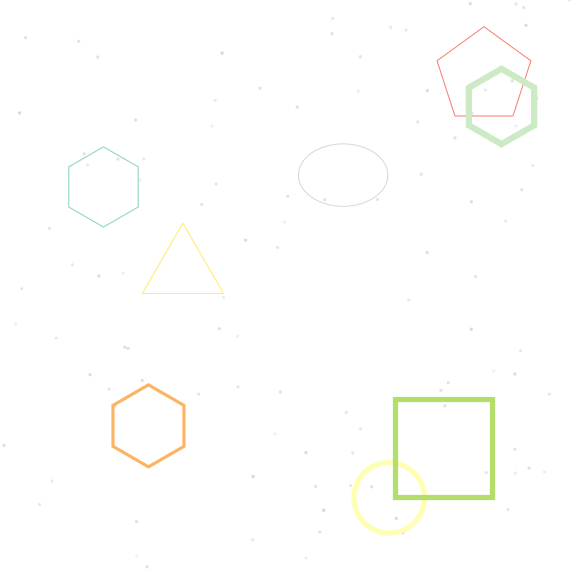[{"shape": "hexagon", "thickness": 0.5, "radius": 0.35, "center": [0.179, 0.675]}, {"shape": "circle", "thickness": 2.5, "radius": 0.31, "center": [0.674, 0.137]}, {"shape": "pentagon", "thickness": 0.5, "radius": 0.43, "center": [0.838, 0.867]}, {"shape": "hexagon", "thickness": 1.5, "radius": 0.35, "center": [0.257, 0.262]}, {"shape": "square", "thickness": 2.5, "radius": 0.42, "center": [0.768, 0.223]}, {"shape": "oval", "thickness": 0.5, "radius": 0.39, "center": [0.594, 0.696]}, {"shape": "hexagon", "thickness": 3, "radius": 0.33, "center": [0.868, 0.815]}, {"shape": "triangle", "thickness": 0.5, "radius": 0.41, "center": [0.317, 0.531]}]